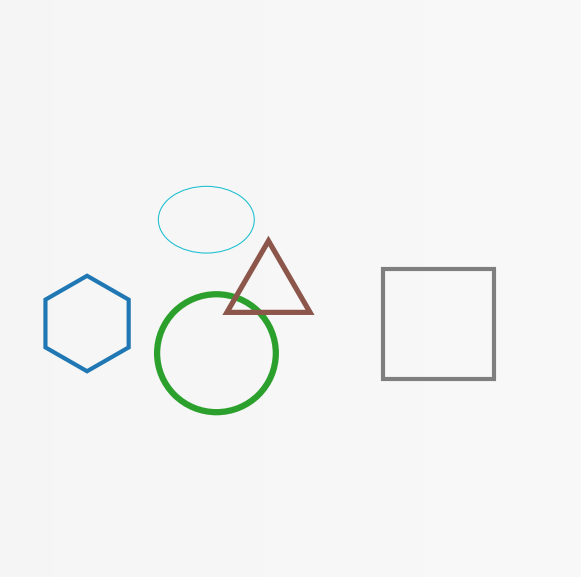[{"shape": "hexagon", "thickness": 2, "radius": 0.41, "center": [0.15, 0.439]}, {"shape": "circle", "thickness": 3, "radius": 0.51, "center": [0.372, 0.388]}, {"shape": "triangle", "thickness": 2.5, "radius": 0.41, "center": [0.462, 0.5]}, {"shape": "square", "thickness": 2, "radius": 0.47, "center": [0.754, 0.438]}, {"shape": "oval", "thickness": 0.5, "radius": 0.41, "center": [0.355, 0.619]}]